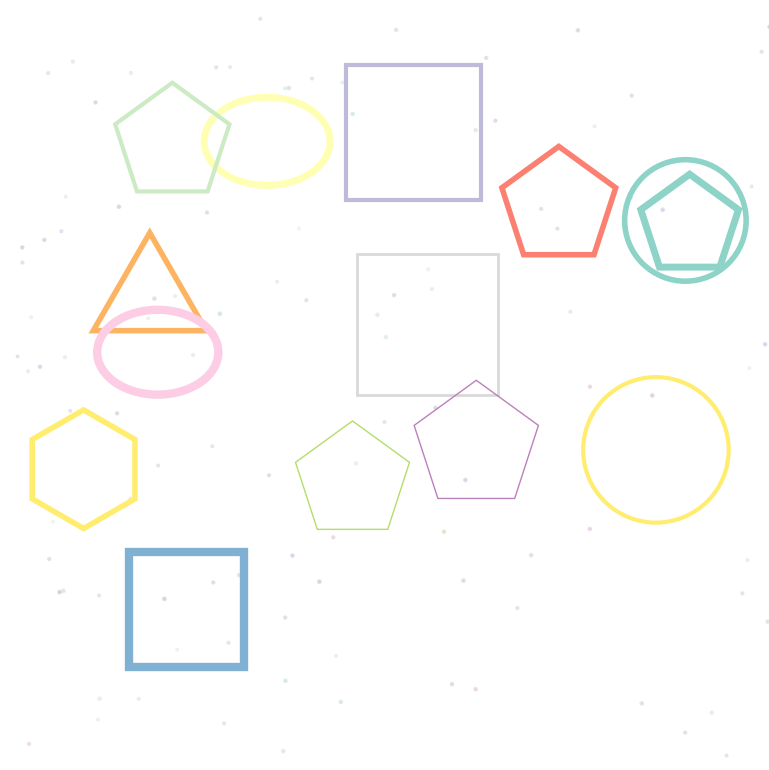[{"shape": "circle", "thickness": 2, "radius": 0.39, "center": [0.89, 0.714]}, {"shape": "pentagon", "thickness": 2.5, "radius": 0.33, "center": [0.896, 0.707]}, {"shape": "oval", "thickness": 2.5, "radius": 0.41, "center": [0.347, 0.817]}, {"shape": "square", "thickness": 1.5, "radius": 0.44, "center": [0.538, 0.828]}, {"shape": "pentagon", "thickness": 2, "radius": 0.39, "center": [0.726, 0.732]}, {"shape": "square", "thickness": 3, "radius": 0.37, "center": [0.242, 0.209]}, {"shape": "triangle", "thickness": 2, "radius": 0.42, "center": [0.194, 0.613]}, {"shape": "pentagon", "thickness": 0.5, "radius": 0.39, "center": [0.458, 0.375]}, {"shape": "oval", "thickness": 3, "radius": 0.39, "center": [0.205, 0.543]}, {"shape": "square", "thickness": 1, "radius": 0.46, "center": [0.556, 0.579]}, {"shape": "pentagon", "thickness": 0.5, "radius": 0.42, "center": [0.619, 0.421]}, {"shape": "pentagon", "thickness": 1.5, "radius": 0.39, "center": [0.224, 0.815]}, {"shape": "circle", "thickness": 1.5, "radius": 0.47, "center": [0.852, 0.416]}, {"shape": "hexagon", "thickness": 2, "radius": 0.39, "center": [0.109, 0.391]}]